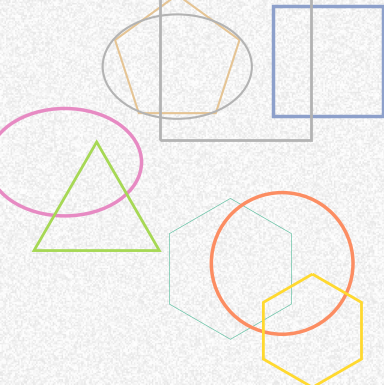[{"shape": "hexagon", "thickness": 0.5, "radius": 0.91, "center": [0.599, 0.302]}, {"shape": "circle", "thickness": 2.5, "radius": 0.92, "center": [0.733, 0.316]}, {"shape": "square", "thickness": 2.5, "radius": 0.72, "center": [0.851, 0.842]}, {"shape": "oval", "thickness": 2.5, "radius": 1.0, "center": [0.168, 0.579]}, {"shape": "triangle", "thickness": 2, "radius": 0.94, "center": [0.251, 0.443]}, {"shape": "hexagon", "thickness": 2, "radius": 0.74, "center": [0.812, 0.141]}, {"shape": "pentagon", "thickness": 1.5, "radius": 0.85, "center": [0.46, 0.844]}, {"shape": "oval", "thickness": 1.5, "radius": 0.97, "center": [0.46, 0.827]}, {"shape": "square", "thickness": 2, "radius": 0.98, "center": [0.611, 0.833]}]